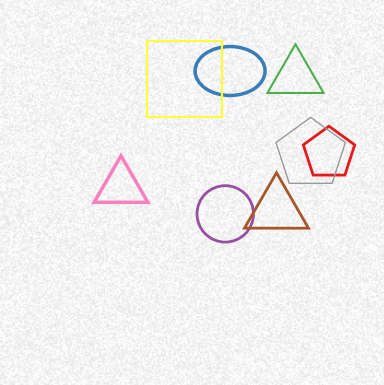[{"shape": "pentagon", "thickness": 2, "radius": 0.35, "center": [0.855, 0.602]}, {"shape": "oval", "thickness": 2.5, "radius": 0.45, "center": [0.598, 0.816]}, {"shape": "triangle", "thickness": 1.5, "radius": 0.42, "center": [0.768, 0.801]}, {"shape": "circle", "thickness": 2, "radius": 0.37, "center": [0.585, 0.444]}, {"shape": "square", "thickness": 1.5, "radius": 0.49, "center": [0.479, 0.795]}, {"shape": "triangle", "thickness": 2, "radius": 0.48, "center": [0.718, 0.455]}, {"shape": "triangle", "thickness": 2.5, "radius": 0.4, "center": [0.314, 0.515]}, {"shape": "pentagon", "thickness": 1, "radius": 0.47, "center": [0.807, 0.6]}]